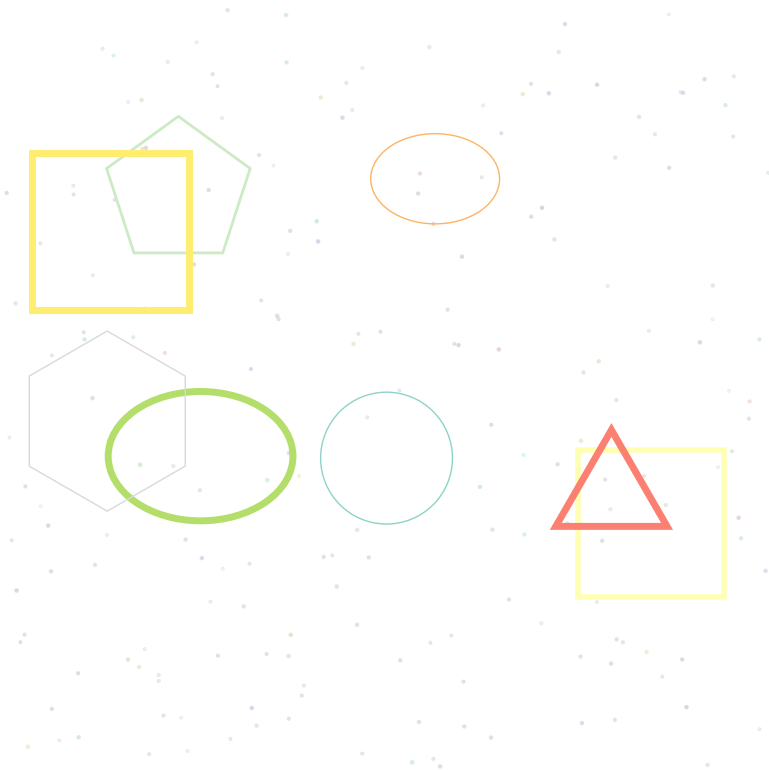[{"shape": "circle", "thickness": 0.5, "radius": 0.43, "center": [0.502, 0.405]}, {"shape": "square", "thickness": 2, "radius": 0.48, "center": [0.845, 0.32]}, {"shape": "triangle", "thickness": 2.5, "radius": 0.42, "center": [0.794, 0.358]}, {"shape": "oval", "thickness": 0.5, "radius": 0.42, "center": [0.565, 0.768]}, {"shape": "oval", "thickness": 2.5, "radius": 0.6, "center": [0.26, 0.408]}, {"shape": "hexagon", "thickness": 0.5, "radius": 0.58, "center": [0.139, 0.453]}, {"shape": "pentagon", "thickness": 1, "radius": 0.49, "center": [0.232, 0.751]}, {"shape": "square", "thickness": 2.5, "radius": 0.51, "center": [0.144, 0.7]}]